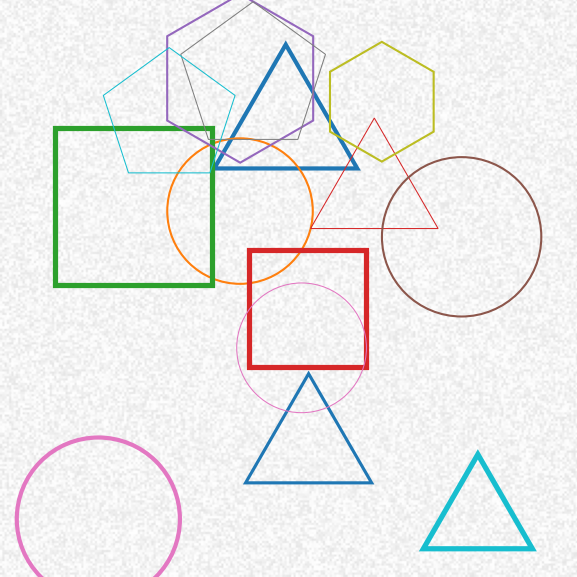[{"shape": "triangle", "thickness": 1.5, "radius": 0.63, "center": [0.534, 0.226]}, {"shape": "triangle", "thickness": 2, "radius": 0.71, "center": [0.495, 0.779]}, {"shape": "circle", "thickness": 1, "radius": 0.63, "center": [0.416, 0.634]}, {"shape": "square", "thickness": 2.5, "radius": 0.68, "center": [0.231, 0.642]}, {"shape": "square", "thickness": 2.5, "radius": 0.5, "center": [0.533, 0.465]}, {"shape": "triangle", "thickness": 0.5, "radius": 0.64, "center": [0.648, 0.667]}, {"shape": "hexagon", "thickness": 1, "radius": 0.73, "center": [0.416, 0.863]}, {"shape": "circle", "thickness": 1, "radius": 0.69, "center": [0.799, 0.589]}, {"shape": "circle", "thickness": 0.5, "radius": 0.56, "center": [0.522, 0.397]}, {"shape": "circle", "thickness": 2, "radius": 0.71, "center": [0.17, 0.1]}, {"shape": "pentagon", "thickness": 0.5, "radius": 0.66, "center": [0.438, 0.864]}, {"shape": "hexagon", "thickness": 1, "radius": 0.52, "center": [0.661, 0.823]}, {"shape": "pentagon", "thickness": 0.5, "radius": 0.6, "center": [0.293, 0.797]}, {"shape": "triangle", "thickness": 2.5, "radius": 0.54, "center": [0.827, 0.103]}]